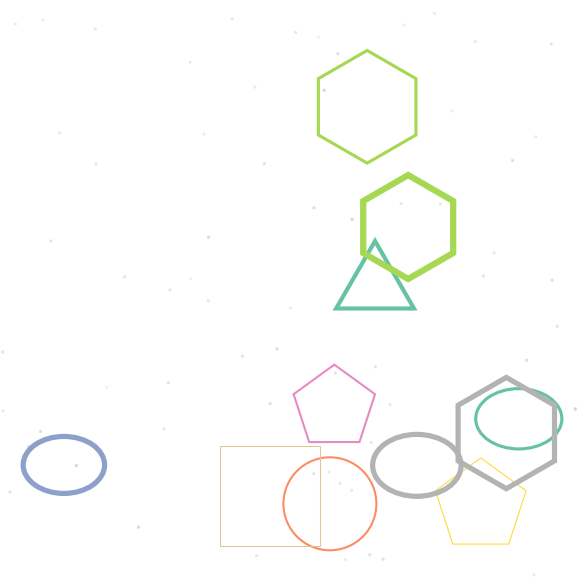[{"shape": "oval", "thickness": 1.5, "radius": 0.37, "center": [0.898, 0.274]}, {"shape": "triangle", "thickness": 2, "radius": 0.39, "center": [0.649, 0.504]}, {"shape": "circle", "thickness": 1, "radius": 0.4, "center": [0.571, 0.127]}, {"shape": "oval", "thickness": 2.5, "radius": 0.35, "center": [0.111, 0.194]}, {"shape": "pentagon", "thickness": 1, "radius": 0.37, "center": [0.579, 0.294]}, {"shape": "hexagon", "thickness": 3, "radius": 0.45, "center": [0.707, 0.606]}, {"shape": "hexagon", "thickness": 1.5, "radius": 0.49, "center": [0.636, 0.814]}, {"shape": "pentagon", "thickness": 0.5, "radius": 0.41, "center": [0.832, 0.124]}, {"shape": "square", "thickness": 0.5, "radius": 0.43, "center": [0.468, 0.14]}, {"shape": "hexagon", "thickness": 2.5, "radius": 0.48, "center": [0.877, 0.249]}, {"shape": "oval", "thickness": 2.5, "radius": 0.38, "center": [0.722, 0.193]}]